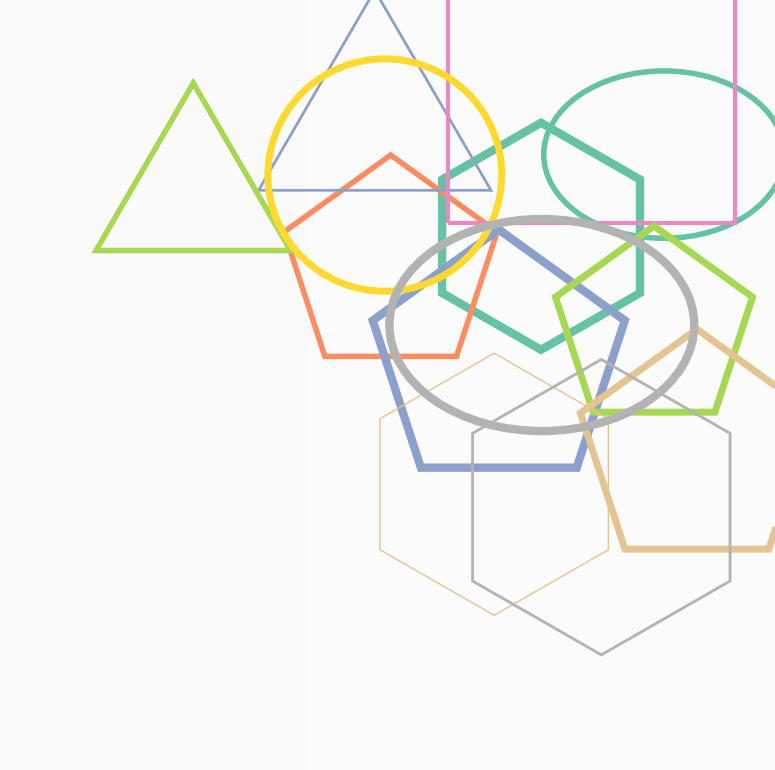[{"shape": "hexagon", "thickness": 3, "radius": 0.74, "center": [0.698, 0.693]}, {"shape": "oval", "thickness": 2, "radius": 0.78, "center": [0.857, 0.799]}, {"shape": "pentagon", "thickness": 2, "radius": 0.72, "center": [0.504, 0.654]}, {"shape": "pentagon", "thickness": 3, "radius": 0.85, "center": [0.644, 0.531]}, {"shape": "triangle", "thickness": 1, "radius": 0.87, "center": [0.484, 0.839]}, {"shape": "square", "thickness": 1.5, "radius": 0.93, "center": [0.764, 0.895]}, {"shape": "pentagon", "thickness": 2.5, "radius": 0.67, "center": [0.844, 0.573]}, {"shape": "triangle", "thickness": 2, "radius": 0.72, "center": [0.249, 0.747]}, {"shape": "circle", "thickness": 2.5, "radius": 0.75, "center": [0.497, 0.773]}, {"shape": "hexagon", "thickness": 0.5, "radius": 0.85, "center": [0.638, 0.371]}, {"shape": "pentagon", "thickness": 2.5, "radius": 0.79, "center": [0.899, 0.415]}, {"shape": "oval", "thickness": 3, "radius": 0.98, "center": [0.699, 0.578]}, {"shape": "hexagon", "thickness": 1, "radius": 0.96, "center": [0.776, 0.341]}]